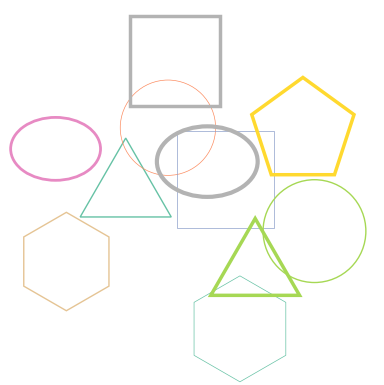[{"shape": "triangle", "thickness": 1, "radius": 0.68, "center": [0.327, 0.505]}, {"shape": "hexagon", "thickness": 0.5, "radius": 0.69, "center": [0.623, 0.146]}, {"shape": "circle", "thickness": 0.5, "radius": 0.62, "center": [0.436, 0.668]}, {"shape": "square", "thickness": 0.5, "radius": 0.63, "center": [0.587, 0.534]}, {"shape": "oval", "thickness": 2, "radius": 0.58, "center": [0.144, 0.613]}, {"shape": "triangle", "thickness": 2.5, "radius": 0.67, "center": [0.663, 0.299]}, {"shape": "circle", "thickness": 1, "radius": 0.67, "center": [0.817, 0.4]}, {"shape": "pentagon", "thickness": 2.5, "radius": 0.7, "center": [0.787, 0.659]}, {"shape": "hexagon", "thickness": 1, "radius": 0.64, "center": [0.172, 0.321]}, {"shape": "oval", "thickness": 3, "radius": 0.65, "center": [0.538, 0.58]}, {"shape": "square", "thickness": 2.5, "radius": 0.58, "center": [0.456, 0.84]}]